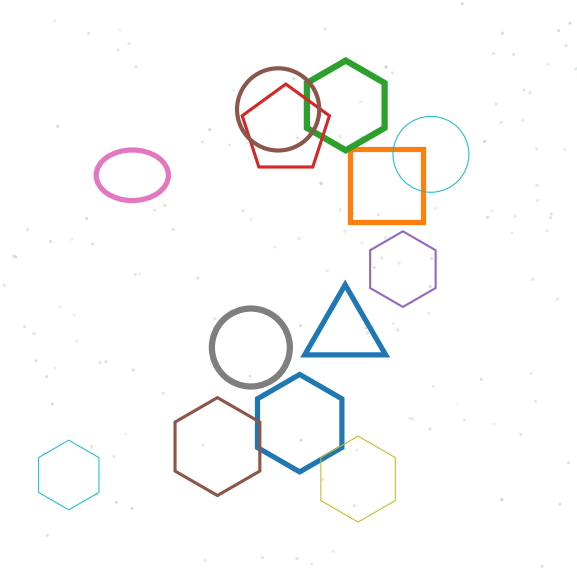[{"shape": "triangle", "thickness": 2.5, "radius": 0.4, "center": [0.598, 0.425]}, {"shape": "hexagon", "thickness": 2.5, "radius": 0.42, "center": [0.519, 0.266]}, {"shape": "square", "thickness": 2.5, "radius": 0.31, "center": [0.669, 0.678]}, {"shape": "hexagon", "thickness": 3, "radius": 0.39, "center": [0.599, 0.817]}, {"shape": "pentagon", "thickness": 1.5, "radius": 0.4, "center": [0.495, 0.774]}, {"shape": "hexagon", "thickness": 1, "radius": 0.33, "center": [0.698, 0.533]}, {"shape": "hexagon", "thickness": 1.5, "radius": 0.42, "center": [0.377, 0.226]}, {"shape": "circle", "thickness": 2, "radius": 0.36, "center": [0.482, 0.81]}, {"shape": "oval", "thickness": 2.5, "radius": 0.31, "center": [0.229, 0.696]}, {"shape": "circle", "thickness": 3, "radius": 0.34, "center": [0.434, 0.397]}, {"shape": "hexagon", "thickness": 0.5, "radius": 0.37, "center": [0.62, 0.17]}, {"shape": "circle", "thickness": 0.5, "radius": 0.33, "center": [0.746, 0.732]}, {"shape": "hexagon", "thickness": 0.5, "radius": 0.3, "center": [0.119, 0.177]}]